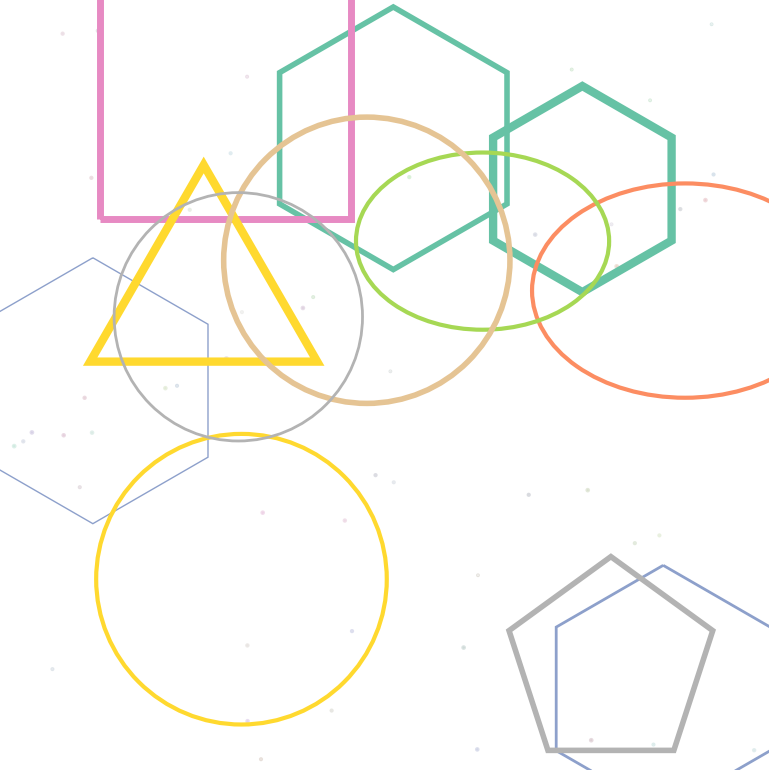[{"shape": "hexagon", "thickness": 2, "radius": 0.85, "center": [0.511, 0.82]}, {"shape": "hexagon", "thickness": 3, "radius": 0.67, "center": [0.756, 0.754]}, {"shape": "oval", "thickness": 1.5, "radius": 0.99, "center": [0.89, 0.623]}, {"shape": "hexagon", "thickness": 0.5, "radius": 0.86, "center": [0.121, 0.493]}, {"shape": "hexagon", "thickness": 1, "radius": 0.8, "center": [0.861, 0.105]}, {"shape": "square", "thickness": 2.5, "radius": 0.82, "center": [0.293, 0.879]}, {"shape": "oval", "thickness": 1.5, "radius": 0.82, "center": [0.627, 0.687]}, {"shape": "triangle", "thickness": 3, "radius": 0.85, "center": [0.265, 0.615]}, {"shape": "circle", "thickness": 1.5, "radius": 0.94, "center": [0.314, 0.248]}, {"shape": "circle", "thickness": 2, "radius": 0.93, "center": [0.476, 0.662]}, {"shape": "pentagon", "thickness": 2, "radius": 0.7, "center": [0.793, 0.138]}, {"shape": "circle", "thickness": 1, "radius": 0.81, "center": [0.31, 0.589]}]